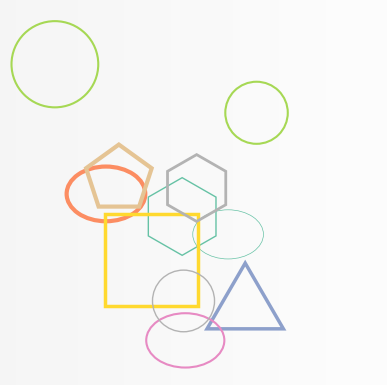[{"shape": "oval", "thickness": 0.5, "radius": 0.46, "center": [0.589, 0.391]}, {"shape": "hexagon", "thickness": 1, "radius": 0.5, "center": [0.47, 0.438]}, {"shape": "oval", "thickness": 3, "radius": 0.51, "center": [0.273, 0.496]}, {"shape": "triangle", "thickness": 2.5, "radius": 0.57, "center": [0.633, 0.203]}, {"shape": "oval", "thickness": 1.5, "radius": 0.5, "center": [0.478, 0.116]}, {"shape": "circle", "thickness": 1.5, "radius": 0.56, "center": [0.142, 0.833]}, {"shape": "circle", "thickness": 1.5, "radius": 0.4, "center": [0.662, 0.707]}, {"shape": "square", "thickness": 2.5, "radius": 0.6, "center": [0.391, 0.325]}, {"shape": "pentagon", "thickness": 3, "radius": 0.45, "center": [0.307, 0.535]}, {"shape": "circle", "thickness": 1, "radius": 0.4, "center": [0.474, 0.218]}, {"shape": "hexagon", "thickness": 2, "radius": 0.43, "center": [0.507, 0.512]}]